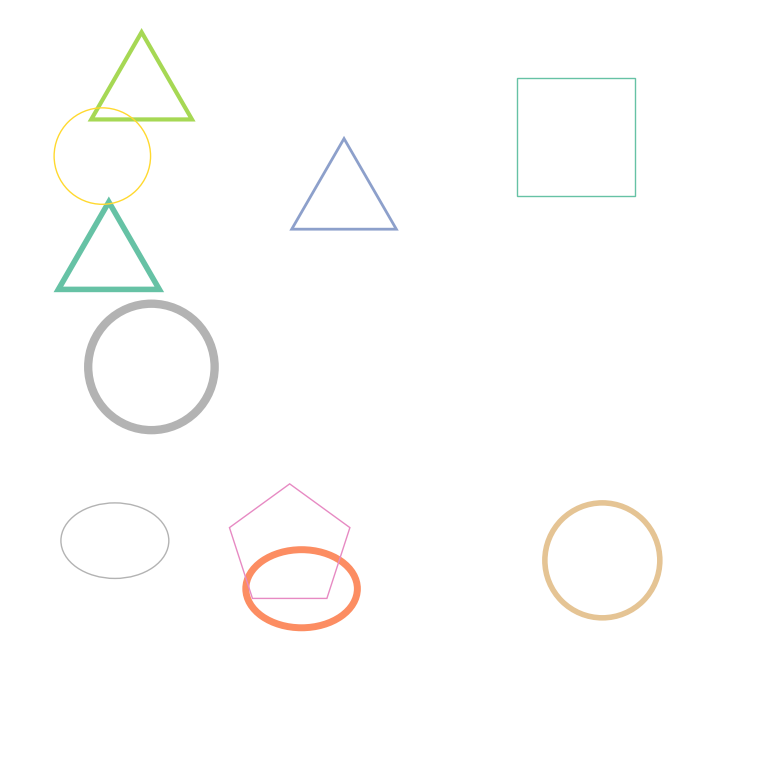[{"shape": "square", "thickness": 0.5, "radius": 0.38, "center": [0.748, 0.822]}, {"shape": "triangle", "thickness": 2, "radius": 0.38, "center": [0.141, 0.662]}, {"shape": "oval", "thickness": 2.5, "radius": 0.36, "center": [0.392, 0.235]}, {"shape": "triangle", "thickness": 1, "radius": 0.39, "center": [0.447, 0.742]}, {"shape": "pentagon", "thickness": 0.5, "radius": 0.41, "center": [0.376, 0.289]}, {"shape": "triangle", "thickness": 1.5, "radius": 0.38, "center": [0.184, 0.883]}, {"shape": "circle", "thickness": 0.5, "radius": 0.31, "center": [0.133, 0.797]}, {"shape": "circle", "thickness": 2, "radius": 0.37, "center": [0.782, 0.272]}, {"shape": "oval", "thickness": 0.5, "radius": 0.35, "center": [0.149, 0.298]}, {"shape": "circle", "thickness": 3, "radius": 0.41, "center": [0.197, 0.523]}]